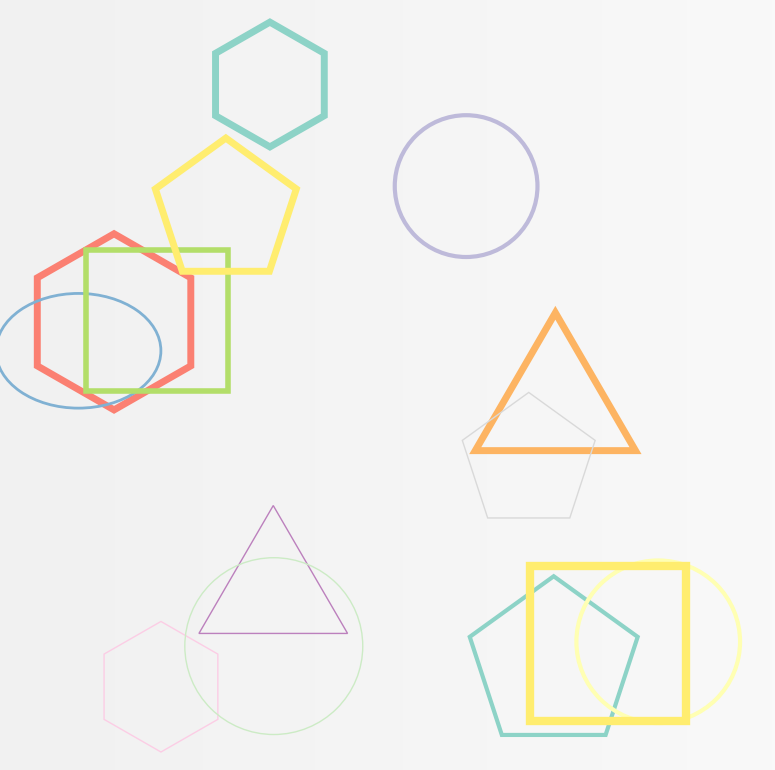[{"shape": "pentagon", "thickness": 1.5, "radius": 0.57, "center": [0.714, 0.138]}, {"shape": "hexagon", "thickness": 2.5, "radius": 0.41, "center": [0.348, 0.89]}, {"shape": "circle", "thickness": 1.5, "radius": 0.53, "center": [0.849, 0.167]}, {"shape": "circle", "thickness": 1.5, "radius": 0.46, "center": [0.601, 0.758]}, {"shape": "hexagon", "thickness": 2.5, "radius": 0.57, "center": [0.147, 0.582]}, {"shape": "oval", "thickness": 1, "radius": 0.53, "center": [0.101, 0.544]}, {"shape": "triangle", "thickness": 2.5, "radius": 0.6, "center": [0.717, 0.474]}, {"shape": "square", "thickness": 2, "radius": 0.46, "center": [0.203, 0.584]}, {"shape": "hexagon", "thickness": 0.5, "radius": 0.42, "center": [0.208, 0.108]}, {"shape": "pentagon", "thickness": 0.5, "radius": 0.45, "center": [0.682, 0.4]}, {"shape": "triangle", "thickness": 0.5, "radius": 0.55, "center": [0.353, 0.233]}, {"shape": "circle", "thickness": 0.5, "radius": 0.57, "center": [0.353, 0.161]}, {"shape": "pentagon", "thickness": 2.5, "radius": 0.48, "center": [0.291, 0.725]}, {"shape": "square", "thickness": 3, "radius": 0.5, "center": [0.785, 0.164]}]